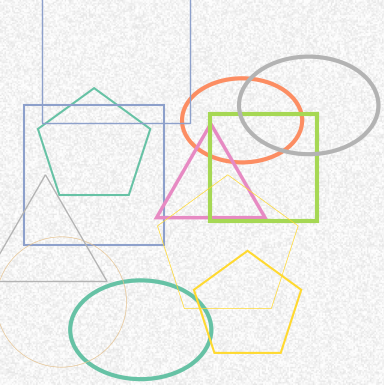[{"shape": "oval", "thickness": 3, "radius": 0.92, "center": [0.366, 0.143]}, {"shape": "pentagon", "thickness": 1.5, "radius": 0.77, "center": [0.244, 0.618]}, {"shape": "oval", "thickness": 3, "radius": 0.78, "center": [0.629, 0.687]}, {"shape": "square", "thickness": 1, "radius": 0.96, "center": [0.301, 0.873]}, {"shape": "square", "thickness": 1.5, "radius": 0.91, "center": [0.245, 0.544]}, {"shape": "triangle", "thickness": 2.5, "radius": 0.81, "center": [0.547, 0.516]}, {"shape": "square", "thickness": 3, "radius": 0.7, "center": [0.684, 0.565]}, {"shape": "pentagon", "thickness": 1.5, "radius": 0.73, "center": [0.643, 0.202]}, {"shape": "pentagon", "thickness": 0.5, "radius": 0.96, "center": [0.592, 0.354]}, {"shape": "circle", "thickness": 0.5, "radius": 0.85, "center": [0.159, 0.216]}, {"shape": "triangle", "thickness": 1, "radius": 0.92, "center": [0.118, 0.361]}, {"shape": "oval", "thickness": 3, "radius": 0.91, "center": [0.802, 0.726]}]